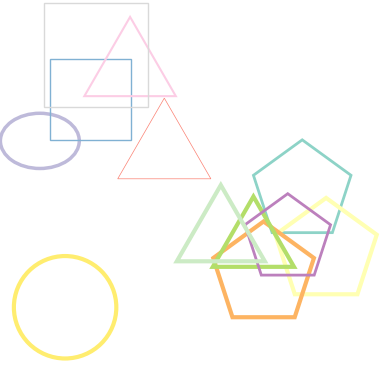[{"shape": "pentagon", "thickness": 2, "radius": 0.67, "center": [0.785, 0.504]}, {"shape": "pentagon", "thickness": 3, "radius": 0.69, "center": [0.847, 0.348]}, {"shape": "oval", "thickness": 2.5, "radius": 0.51, "center": [0.103, 0.634]}, {"shape": "triangle", "thickness": 0.5, "radius": 0.7, "center": [0.427, 0.605]}, {"shape": "square", "thickness": 1, "radius": 0.53, "center": [0.235, 0.741]}, {"shape": "pentagon", "thickness": 3, "radius": 0.69, "center": [0.685, 0.287]}, {"shape": "triangle", "thickness": 3, "radius": 0.61, "center": [0.658, 0.368]}, {"shape": "triangle", "thickness": 1.5, "radius": 0.69, "center": [0.338, 0.819]}, {"shape": "square", "thickness": 1, "radius": 0.68, "center": [0.248, 0.858]}, {"shape": "pentagon", "thickness": 2, "radius": 0.58, "center": [0.747, 0.38]}, {"shape": "triangle", "thickness": 3, "radius": 0.66, "center": [0.574, 0.387]}, {"shape": "circle", "thickness": 3, "radius": 0.67, "center": [0.169, 0.202]}]